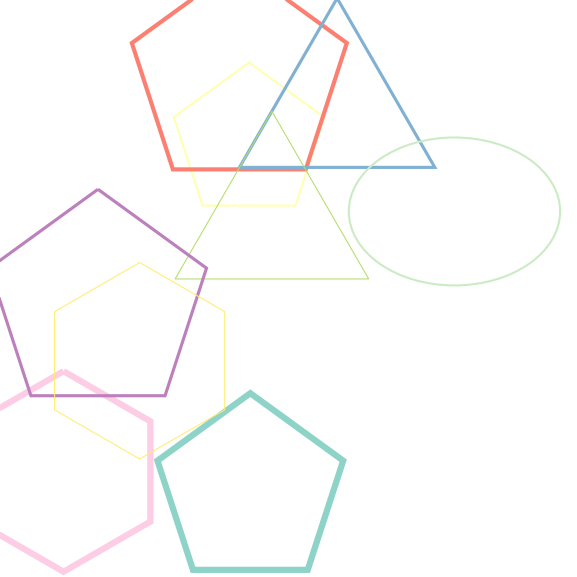[{"shape": "pentagon", "thickness": 3, "radius": 0.85, "center": [0.433, 0.149]}, {"shape": "pentagon", "thickness": 1, "radius": 0.68, "center": [0.431, 0.754]}, {"shape": "pentagon", "thickness": 2, "radius": 0.98, "center": [0.414, 0.864]}, {"shape": "triangle", "thickness": 1.5, "radius": 0.98, "center": [0.584, 0.807]}, {"shape": "triangle", "thickness": 0.5, "radius": 0.97, "center": [0.471, 0.613]}, {"shape": "hexagon", "thickness": 3, "radius": 0.87, "center": [0.11, 0.183]}, {"shape": "pentagon", "thickness": 1.5, "radius": 0.99, "center": [0.17, 0.474]}, {"shape": "oval", "thickness": 1, "radius": 0.91, "center": [0.787, 0.633]}, {"shape": "hexagon", "thickness": 0.5, "radius": 0.85, "center": [0.242, 0.374]}]